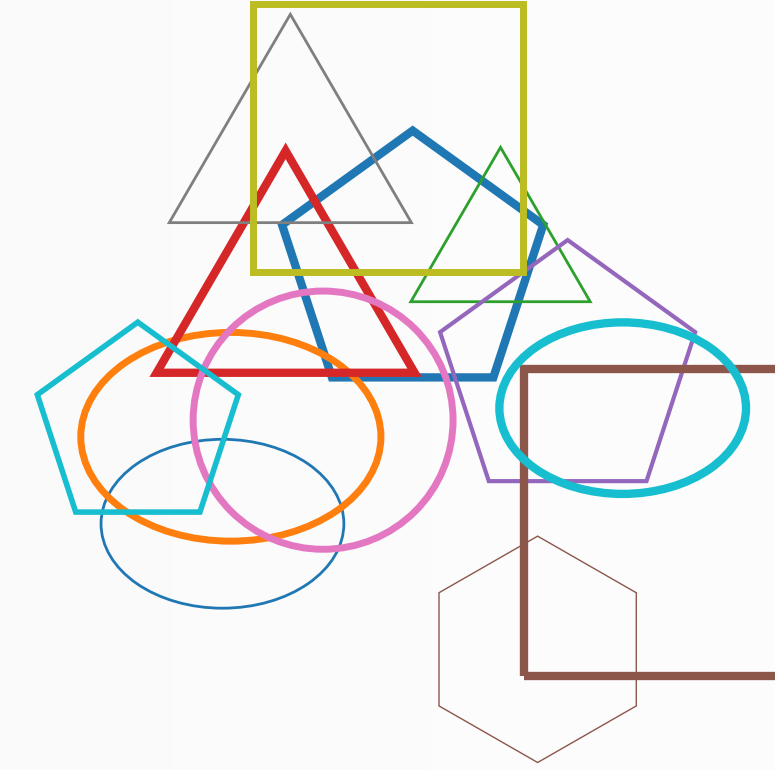[{"shape": "pentagon", "thickness": 3, "radius": 0.89, "center": [0.532, 0.653]}, {"shape": "oval", "thickness": 1, "radius": 0.78, "center": [0.287, 0.32]}, {"shape": "oval", "thickness": 2.5, "radius": 0.97, "center": [0.298, 0.433]}, {"shape": "triangle", "thickness": 1, "radius": 0.67, "center": [0.646, 0.675]}, {"shape": "triangle", "thickness": 3, "radius": 0.96, "center": [0.369, 0.612]}, {"shape": "pentagon", "thickness": 1.5, "radius": 0.87, "center": [0.732, 0.515]}, {"shape": "hexagon", "thickness": 0.5, "radius": 0.73, "center": [0.694, 0.157]}, {"shape": "square", "thickness": 3, "radius": 1.0, "center": [0.875, 0.321]}, {"shape": "circle", "thickness": 2.5, "radius": 0.84, "center": [0.417, 0.454]}, {"shape": "triangle", "thickness": 1, "radius": 0.9, "center": [0.375, 0.801]}, {"shape": "square", "thickness": 2.5, "radius": 0.87, "center": [0.5, 0.821]}, {"shape": "oval", "thickness": 3, "radius": 0.8, "center": [0.803, 0.47]}, {"shape": "pentagon", "thickness": 2, "radius": 0.68, "center": [0.178, 0.445]}]